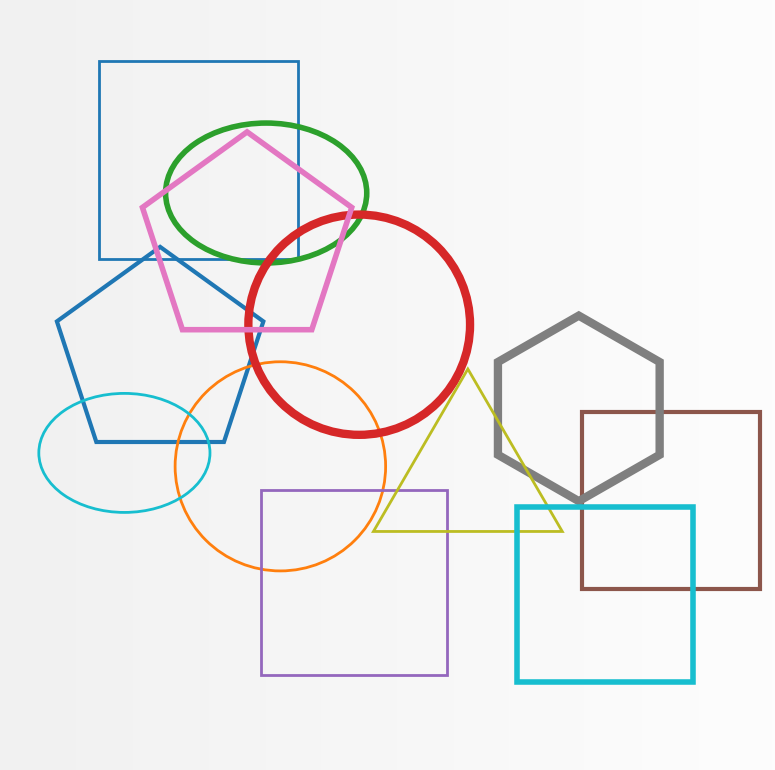[{"shape": "pentagon", "thickness": 1.5, "radius": 0.7, "center": [0.207, 0.539]}, {"shape": "square", "thickness": 1, "radius": 0.64, "center": [0.256, 0.792]}, {"shape": "circle", "thickness": 1, "radius": 0.68, "center": [0.362, 0.394]}, {"shape": "oval", "thickness": 2, "radius": 0.65, "center": [0.343, 0.749]}, {"shape": "circle", "thickness": 3, "radius": 0.72, "center": [0.463, 0.578]}, {"shape": "square", "thickness": 1, "radius": 0.6, "center": [0.456, 0.244]}, {"shape": "square", "thickness": 1.5, "radius": 0.57, "center": [0.865, 0.35]}, {"shape": "pentagon", "thickness": 2, "radius": 0.71, "center": [0.319, 0.687]}, {"shape": "hexagon", "thickness": 3, "radius": 0.6, "center": [0.747, 0.47]}, {"shape": "triangle", "thickness": 1, "radius": 0.7, "center": [0.604, 0.38]}, {"shape": "oval", "thickness": 1, "radius": 0.55, "center": [0.161, 0.412]}, {"shape": "square", "thickness": 2, "radius": 0.57, "center": [0.78, 0.228]}]